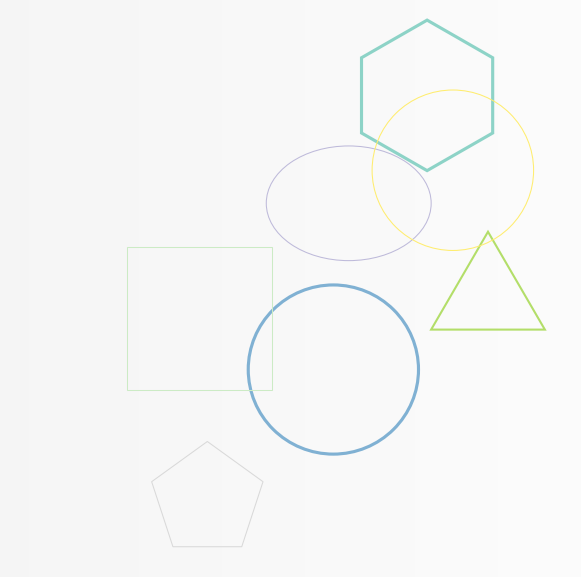[{"shape": "hexagon", "thickness": 1.5, "radius": 0.65, "center": [0.735, 0.834]}, {"shape": "oval", "thickness": 0.5, "radius": 0.71, "center": [0.6, 0.647]}, {"shape": "circle", "thickness": 1.5, "radius": 0.73, "center": [0.574, 0.359]}, {"shape": "triangle", "thickness": 1, "radius": 0.56, "center": [0.84, 0.485]}, {"shape": "pentagon", "thickness": 0.5, "radius": 0.5, "center": [0.357, 0.134]}, {"shape": "square", "thickness": 0.5, "radius": 0.62, "center": [0.343, 0.447]}, {"shape": "circle", "thickness": 0.5, "radius": 0.69, "center": [0.779, 0.704]}]